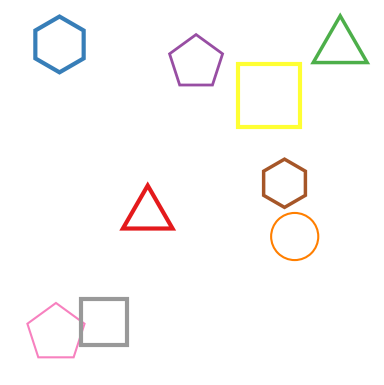[{"shape": "triangle", "thickness": 3, "radius": 0.37, "center": [0.384, 0.444]}, {"shape": "hexagon", "thickness": 3, "radius": 0.36, "center": [0.155, 0.885]}, {"shape": "triangle", "thickness": 2.5, "radius": 0.4, "center": [0.884, 0.878]}, {"shape": "pentagon", "thickness": 2, "radius": 0.36, "center": [0.509, 0.838]}, {"shape": "circle", "thickness": 1.5, "radius": 0.31, "center": [0.765, 0.386]}, {"shape": "square", "thickness": 3, "radius": 0.4, "center": [0.699, 0.752]}, {"shape": "hexagon", "thickness": 2.5, "radius": 0.31, "center": [0.739, 0.524]}, {"shape": "pentagon", "thickness": 1.5, "radius": 0.39, "center": [0.145, 0.135]}, {"shape": "square", "thickness": 3, "radius": 0.3, "center": [0.271, 0.164]}]